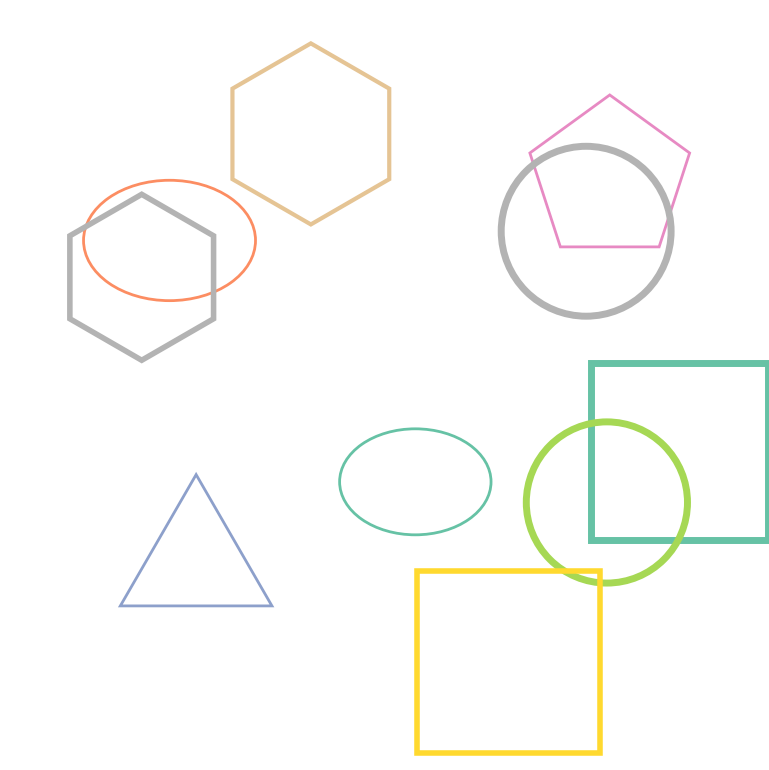[{"shape": "oval", "thickness": 1, "radius": 0.49, "center": [0.539, 0.374]}, {"shape": "square", "thickness": 2.5, "radius": 0.57, "center": [0.882, 0.414]}, {"shape": "oval", "thickness": 1, "radius": 0.56, "center": [0.22, 0.688]}, {"shape": "triangle", "thickness": 1, "radius": 0.57, "center": [0.255, 0.27]}, {"shape": "pentagon", "thickness": 1, "radius": 0.55, "center": [0.792, 0.768]}, {"shape": "circle", "thickness": 2.5, "radius": 0.52, "center": [0.788, 0.347]}, {"shape": "square", "thickness": 2, "radius": 0.59, "center": [0.66, 0.14]}, {"shape": "hexagon", "thickness": 1.5, "radius": 0.59, "center": [0.404, 0.826]}, {"shape": "hexagon", "thickness": 2, "radius": 0.54, "center": [0.184, 0.64]}, {"shape": "circle", "thickness": 2.5, "radius": 0.55, "center": [0.761, 0.7]}]